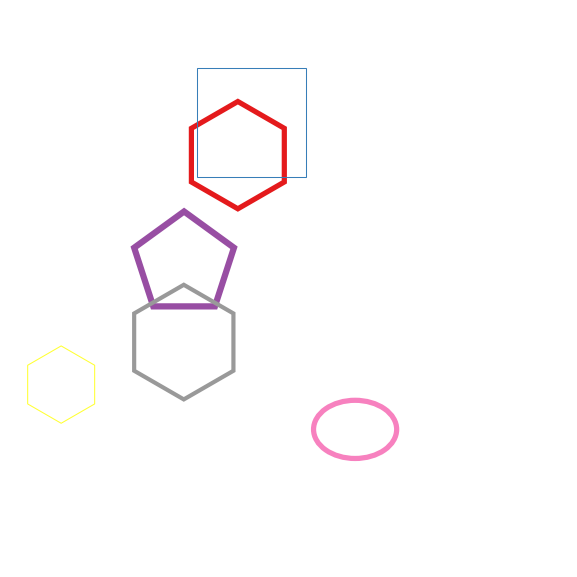[{"shape": "hexagon", "thickness": 2.5, "radius": 0.46, "center": [0.412, 0.73]}, {"shape": "square", "thickness": 0.5, "radius": 0.47, "center": [0.436, 0.788]}, {"shape": "pentagon", "thickness": 3, "radius": 0.45, "center": [0.319, 0.542]}, {"shape": "hexagon", "thickness": 0.5, "radius": 0.33, "center": [0.106, 0.333]}, {"shape": "oval", "thickness": 2.5, "radius": 0.36, "center": [0.615, 0.256]}, {"shape": "hexagon", "thickness": 2, "radius": 0.5, "center": [0.318, 0.407]}]